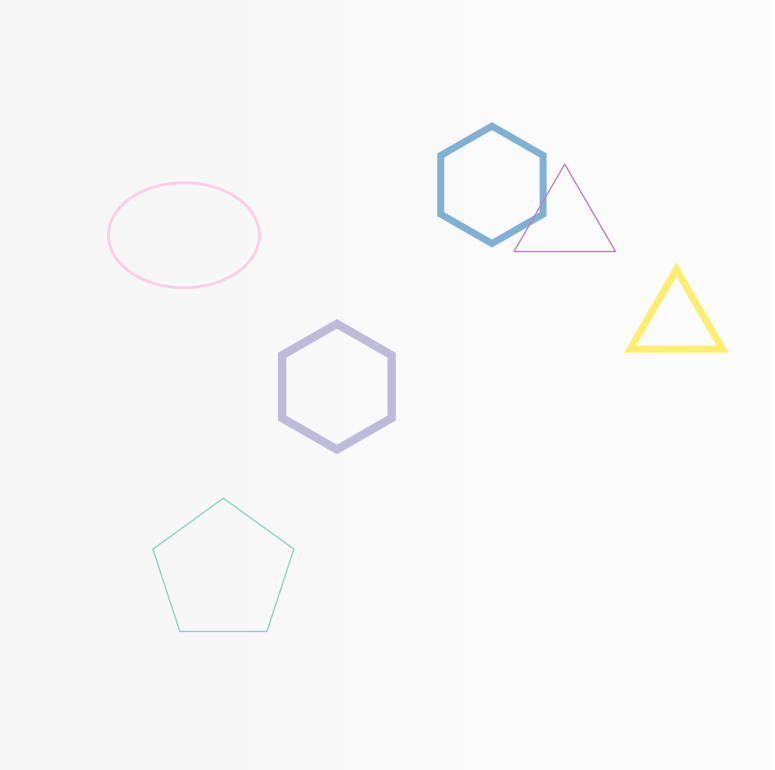[{"shape": "pentagon", "thickness": 0.5, "radius": 0.48, "center": [0.288, 0.257]}, {"shape": "hexagon", "thickness": 3, "radius": 0.41, "center": [0.435, 0.498]}, {"shape": "hexagon", "thickness": 2.5, "radius": 0.38, "center": [0.635, 0.76]}, {"shape": "oval", "thickness": 1, "radius": 0.49, "center": [0.237, 0.694]}, {"shape": "triangle", "thickness": 0.5, "radius": 0.38, "center": [0.729, 0.711]}, {"shape": "triangle", "thickness": 2.5, "radius": 0.34, "center": [0.873, 0.581]}]